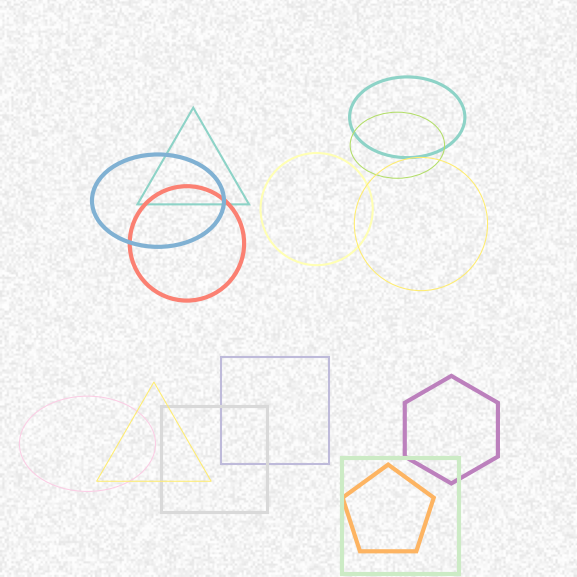[{"shape": "triangle", "thickness": 1, "radius": 0.56, "center": [0.335, 0.701]}, {"shape": "oval", "thickness": 1.5, "radius": 0.5, "center": [0.705, 0.796]}, {"shape": "circle", "thickness": 1, "radius": 0.49, "center": [0.548, 0.637]}, {"shape": "square", "thickness": 1, "radius": 0.47, "center": [0.476, 0.288]}, {"shape": "circle", "thickness": 2, "radius": 0.5, "center": [0.324, 0.578]}, {"shape": "oval", "thickness": 2, "radius": 0.57, "center": [0.274, 0.652]}, {"shape": "pentagon", "thickness": 2, "radius": 0.41, "center": [0.672, 0.112]}, {"shape": "oval", "thickness": 0.5, "radius": 0.41, "center": [0.688, 0.748]}, {"shape": "oval", "thickness": 0.5, "radius": 0.59, "center": [0.151, 0.231]}, {"shape": "square", "thickness": 1.5, "radius": 0.46, "center": [0.371, 0.205]}, {"shape": "hexagon", "thickness": 2, "radius": 0.47, "center": [0.782, 0.255]}, {"shape": "square", "thickness": 2, "radius": 0.5, "center": [0.694, 0.105]}, {"shape": "triangle", "thickness": 0.5, "radius": 0.57, "center": [0.266, 0.223]}, {"shape": "circle", "thickness": 0.5, "radius": 0.58, "center": [0.729, 0.611]}]